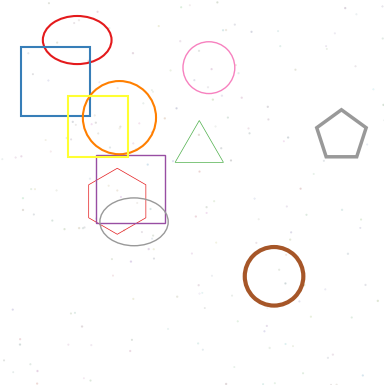[{"shape": "oval", "thickness": 1.5, "radius": 0.45, "center": [0.201, 0.896]}, {"shape": "hexagon", "thickness": 0.5, "radius": 0.43, "center": [0.305, 0.477]}, {"shape": "square", "thickness": 1.5, "radius": 0.45, "center": [0.144, 0.788]}, {"shape": "triangle", "thickness": 0.5, "radius": 0.36, "center": [0.518, 0.615]}, {"shape": "square", "thickness": 1, "radius": 0.45, "center": [0.339, 0.509]}, {"shape": "circle", "thickness": 1.5, "radius": 0.48, "center": [0.31, 0.694]}, {"shape": "square", "thickness": 1.5, "radius": 0.39, "center": [0.255, 0.672]}, {"shape": "circle", "thickness": 3, "radius": 0.38, "center": [0.712, 0.282]}, {"shape": "circle", "thickness": 1, "radius": 0.34, "center": [0.543, 0.824]}, {"shape": "oval", "thickness": 1, "radius": 0.44, "center": [0.348, 0.424]}, {"shape": "pentagon", "thickness": 2.5, "radius": 0.34, "center": [0.887, 0.647]}]